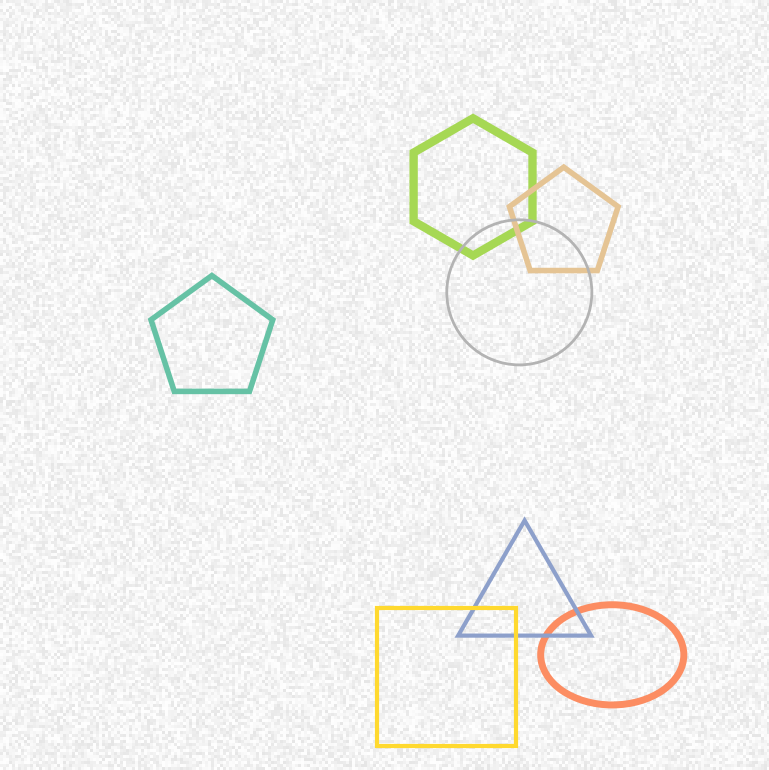[{"shape": "pentagon", "thickness": 2, "radius": 0.42, "center": [0.275, 0.559]}, {"shape": "oval", "thickness": 2.5, "radius": 0.46, "center": [0.795, 0.15]}, {"shape": "triangle", "thickness": 1.5, "radius": 0.5, "center": [0.681, 0.224]}, {"shape": "hexagon", "thickness": 3, "radius": 0.45, "center": [0.614, 0.757]}, {"shape": "square", "thickness": 1.5, "radius": 0.45, "center": [0.58, 0.12]}, {"shape": "pentagon", "thickness": 2, "radius": 0.37, "center": [0.732, 0.709]}, {"shape": "circle", "thickness": 1, "radius": 0.47, "center": [0.674, 0.62]}]